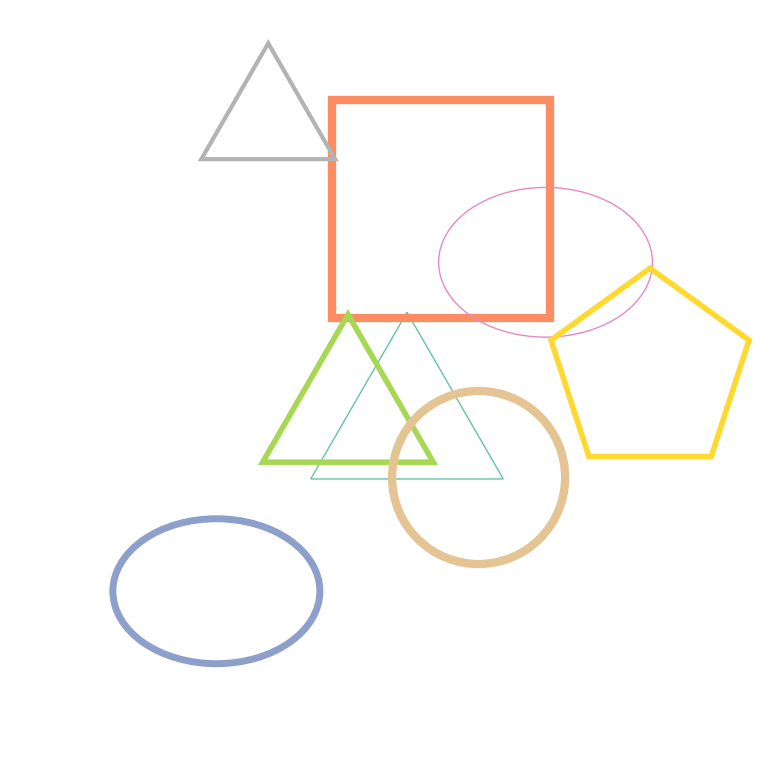[{"shape": "triangle", "thickness": 0.5, "radius": 0.72, "center": [0.529, 0.45]}, {"shape": "square", "thickness": 3, "radius": 0.71, "center": [0.573, 0.728]}, {"shape": "oval", "thickness": 2.5, "radius": 0.67, "center": [0.281, 0.232]}, {"shape": "oval", "thickness": 0.5, "radius": 0.69, "center": [0.708, 0.659]}, {"shape": "triangle", "thickness": 2, "radius": 0.64, "center": [0.452, 0.464]}, {"shape": "pentagon", "thickness": 2, "radius": 0.68, "center": [0.844, 0.516]}, {"shape": "circle", "thickness": 3, "radius": 0.56, "center": [0.622, 0.38]}, {"shape": "triangle", "thickness": 1.5, "radius": 0.5, "center": [0.348, 0.843]}]